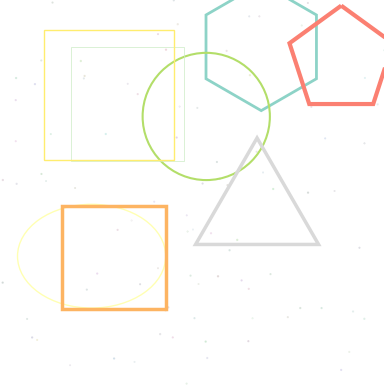[{"shape": "hexagon", "thickness": 2, "radius": 0.83, "center": [0.679, 0.878]}, {"shape": "oval", "thickness": 1, "radius": 0.96, "center": [0.238, 0.335]}, {"shape": "pentagon", "thickness": 3, "radius": 0.71, "center": [0.886, 0.844]}, {"shape": "square", "thickness": 2.5, "radius": 0.67, "center": [0.296, 0.33]}, {"shape": "circle", "thickness": 1.5, "radius": 0.83, "center": [0.536, 0.698]}, {"shape": "triangle", "thickness": 2.5, "radius": 0.92, "center": [0.668, 0.457]}, {"shape": "square", "thickness": 0.5, "radius": 0.74, "center": [0.331, 0.73]}, {"shape": "square", "thickness": 1, "radius": 0.85, "center": [0.283, 0.753]}]